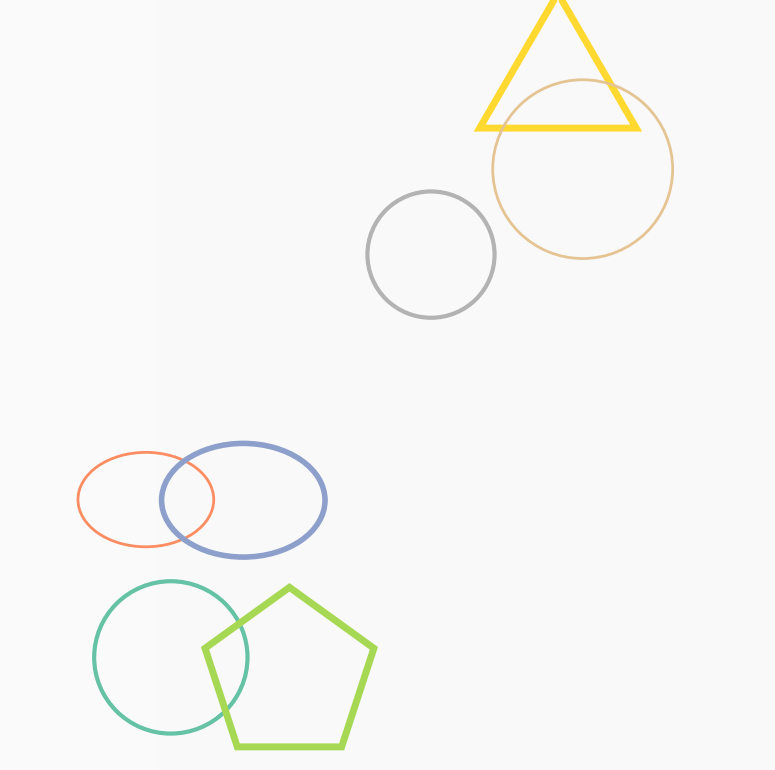[{"shape": "circle", "thickness": 1.5, "radius": 0.49, "center": [0.22, 0.146]}, {"shape": "oval", "thickness": 1, "radius": 0.44, "center": [0.188, 0.351]}, {"shape": "oval", "thickness": 2, "radius": 0.53, "center": [0.314, 0.35]}, {"shape": "pentagon", "thickness": 2.5, "radius": 0.57, "center": [0.374, 0.123]}, {"shape": "triangle", "thickness": 2.5, "radius": 0.58, "center": [0.72, 0.892]}, {"shape": "circle", "thickness": 1, "radius": 0.58, "center": [0.752, 0.78]}, {"shape": "circle", "thickness": 1.5, "radius": 0.41, "center": [0.556, 0.669]}]